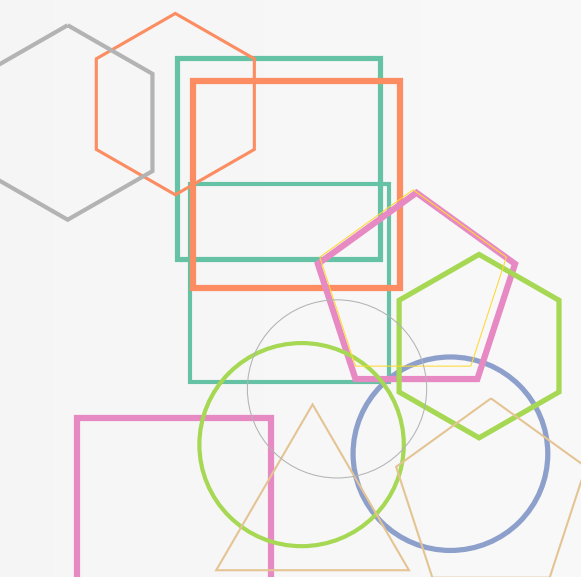[{"shape": "square", "thickness": 2.5, "radius": 0.87, "center": [0.479, 0.724]}, {"shape": "square", "thickness": 2, "radius": 0.86, "center": [0.498, 0.51]}, {"shape": "hexagon", "thickness": 1.5, "radius": 0.78, "center": [0.302, 0.819]}, {"shape": "square", "thickness": 3, "radius": 0.89, "center": [0.51, 0.68]}, {"shape": "circle", "thickness": 2.5, "radius": 0.84, "center": [0.775, 0.213]}, {"shape": "square", "thickness": 3, "radius": 0.83, "center": [0.299, 0.109]}, {"shape": "pentagon", "thickness": 3, "radius": 0.89, "center": [0.716, 0.487]}, {"shape": "circle", "thickness": 2, "radius": 0.88, "center": [0.519, 0.229]}, {"shape": "hexagon", "thickness": 2.5, "radius": 0.79, "center": [0.824, 0.4]}, {"shape": "pentagon", "thickness": 0.5, "radius": 0.84, "center": [0.711, 0.502]}, {"shape": "pentagon", "thickness": 1, "radius": 0.86, "center": [0.845, 0.138]}, {"shape": "triangle", "thickness": 1, "radius": 0.96, "center": [0.538, 0.107]}, {"shape": "hexagon", "thickness": 2, "radius": 0.84, "center": [0.116, 0.787]}, {"shape": "circle", "thickness": 0.5, "radius": 0.77, "center": [0.58, 0.326]}]